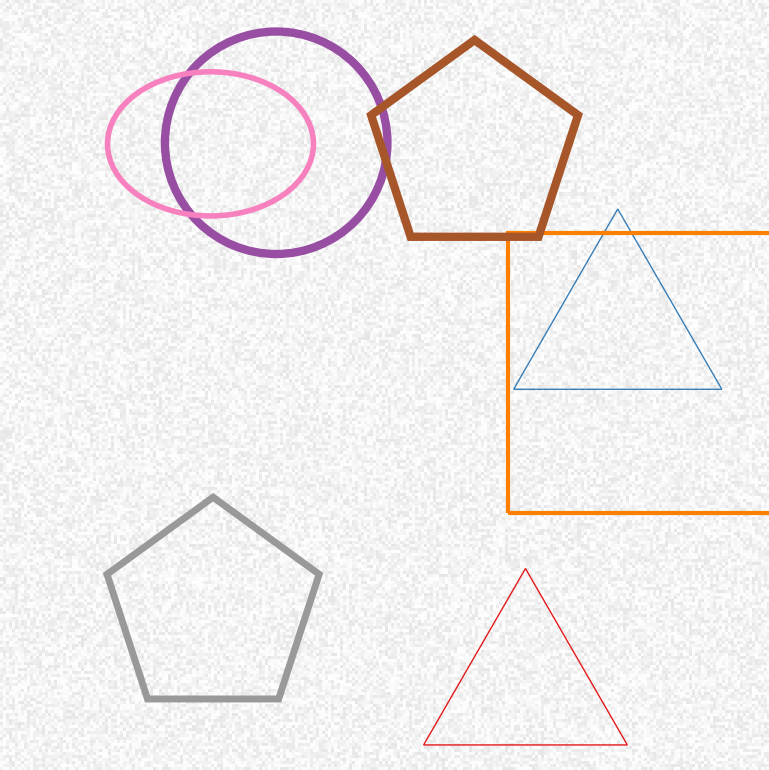[{"shape": "triangle", "thickness": 0.5, "radius": 0.76, "center": [0.682, 0.109]}, {"shape": "triangle", "thickness": 0.5, "radius": 0.78, "center": [0.802, 0.572]}, {"shape": "circle", "thickness": 3, "radius": 0.72, "center": [0.359, 0.815]}, {"shape": "square", "thickness": 1.5, "radius": 0.91, "center": [0.842, 0.516]}, {"shape": "pentagon", "thickness": 3, "radius": 0.71, "center": [0.616, 0.807]}, {"shape": "oval", "thickness": 2, "radius": 0.67, "center": [0.273, 0.813]}, {"shape": "pentagon", "thickness": 2.5, "radius": 0.72, "center": [0.277, 0.209]}]